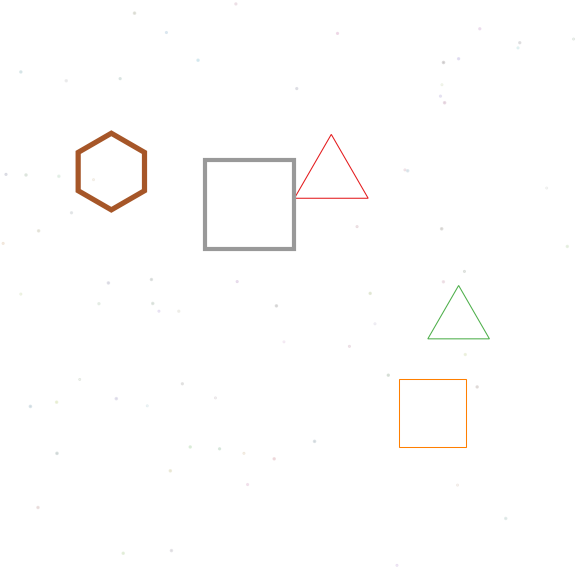[{"shape": "triangle", "thickness": 0.5, "radius": 0.37, "center": [0.574, 0.693]}, {"shape": "triangle", "thickness": 0.5, "radius": 0.31, "center": [0.794, 0.443]}, {"shape": "square", "thickness": 0.5, "radius": 0.29, "center": [0.749, 0.284]}, {"shape": "hexagon", "thickness": 2.5, "radius": 0.33, "center": [0.193, 0.702]}, {"shape": "square", "thickness": 2, "radius": 0.39, "center": [0.432, 0.646]}]